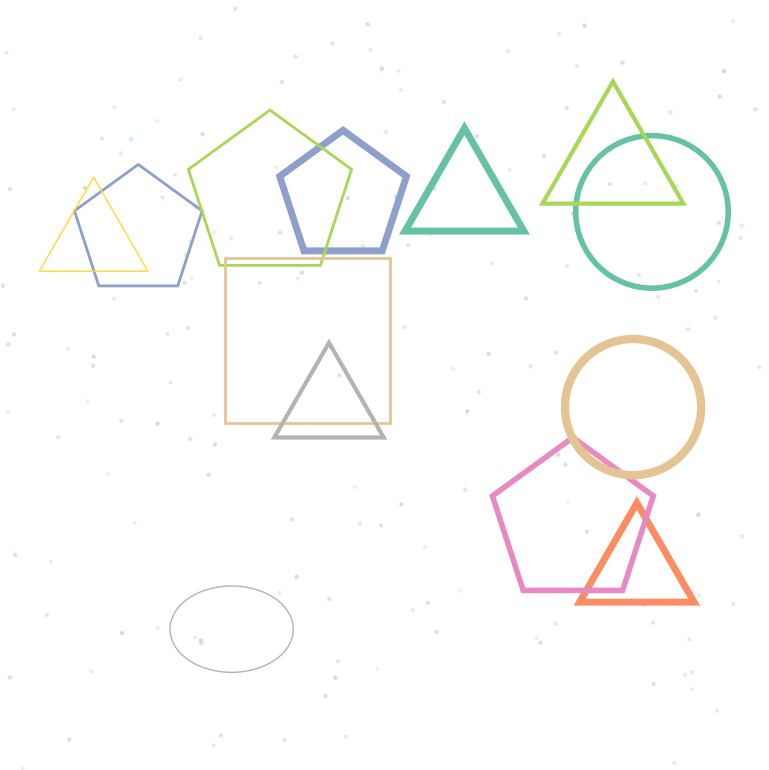[{"shape": "circle", "thickness": 2, "radius": 0.5, "center": [0.847, 0.725]}, {"shape": "triangle", "thickness": 2.5, "radius": 0.45, "center": [0.603, 0.744]}, {"shape": "triangle", "thickness": 2.5, "radius": 0.43, "center": [0.827, 0.261]}, {"shape": "pentagon", "thickness": 2.5, "radius": 0.43, "center": [0.446, 0.744]}, {"shape": "pentagon", "thickness": 1, "radius": 0.44, "center": [0.18, 0.699]}, {"shape": "pentagon", "thickness": 2, "radius": 0.55, "center": [0.744, 0.322]}, {"shape": "triangle", "thickness": 1.5, "radius": 0.53, "center": [0.796, 0.788]}, {"shape": "pentagon", "thickness": 1, "radius": 0.56, "center": [0.351, 0.746]}, {"shape": "triangle", "thickness": 0.5, "radius": 0.41, "center": [0.122, 0.688]}, {"shape": "circle", "thickness": 3, "radius": 0.44, "center": [0.822, 0.471]}, {"shape": "square", "thickness": 1, "radius": 0.53, "center": [0.399, 0.558]}, {"shape": "triangle", "thickness": 1.5, "radius": 0.41, "center": [0.427, 0.473]}, {"shape": "oval", "thickness": 0.5, "radius": 0.4, "center": [0.301, 0.183]}]